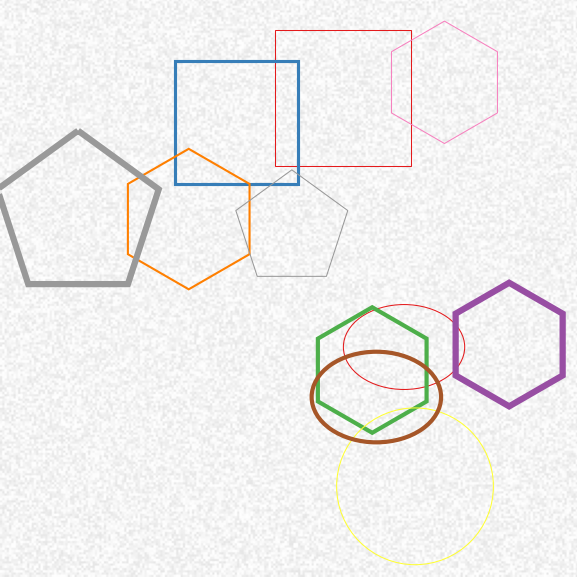[{"shape": "oval", "thickness": 0.5, "radius": 0.53, "center": [0.7, 0.398]}, {"shape": "square", "thickness": 0.5, "radius": 0.59, "center": [0.594, 0.83]}, {"shape": "square", "thickness": 1.5, "radius": 0.53, "center": [0.41, 0.787]}, {"shape": "hexagon", "thickness": 2, "radius": 0.54, "center": [0.645, 0.358]}, {"shape": "hexagon", "thickness": 3, "radius": 0.53, "center": [0.882, 0.403]}, {"shape": "hexagon", "thickness": 1, "radius": 0.61, "center": [0.327, 0.62]}, {"shape": "circle", "thickness": 0.5, "radius": 0.68, "center": [0.719, 0.157]}, {"shape": "oval", "thickness": 2, "radius": 0.56, "center": [0.652, 0.312]}, {"shape": "hexagon", "thickness": 0.5, "radius": 0.53, "center": [0.77, 0.857]}, {"shape": "pentagon", "thickness": 0.5, "radius": 0.51, "center": [0.505, 0.603]}, {"shape": "pentagon", "thickness": 3, "radius": 0.73, "center": [0.135, 0.626]}]